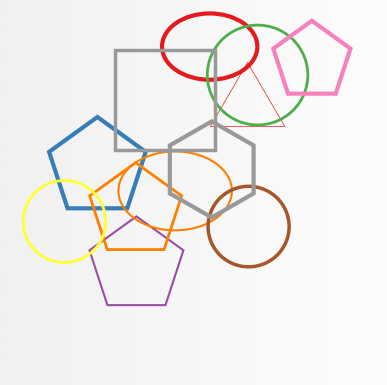[{"shape": "oval", "thickness": 3, "radius": 0.61, "center": [0.541, 0.879]}, {"shape": "triangle", "thickness": 0.5, "radius": 0.55, "center": [0.639, 0.727]}, {"shape": "pentagon", "thickness": 3, "radius": 0.66, "center": [0.251, 0.565]}, {"shape": "circle", "thickness": 2, "radius": 0.65, "center": [0.665, 0.805]}, {"shape": "pentagon", "thickness": 1.5, "radius": 0.64, "center": [0.352, 0.311]}, {"shape": "pentagon", "thickness": 2, "radius": 0.62, "center": [0.35, 0.453]}, {"shape": "oval", "thickness": 1.5, "radius": 0.73, "center": [0.452, 0.504]}, {"shape": "circle", "thickness": 2, "radius": 0.53, "center": [0.166, 0.425]}, {"shape": "circle", "thickness": 2.5, "radius": 0.52, "center": [0.642, 0.411]}, {"shape": "pentagon", "thickness": 3, "radius": 0.52, "center": [0.805, 0.841]}, {"shape": "square", "thickness": 2.5, "radius": 0.65, "center": [0.426, 0.741]}, {"shape": "hexagon", "thickness": 3, "radius": 0.62, "center": [0.546, 0.56]}]